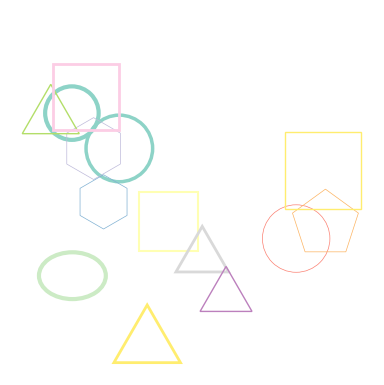[{"shape": "circle", "thickness": 3, "radius": 0.35, "center": [0.187, 0.706]}, {"shape": "circle", "thickness": 2.5, "radius": 0.43, "center": [0.31, 0.614]}, {"shape": "square", "thickness": 1.5, "radius": 0.38, "center": [0.438, 0.425]}, {"shape": "hexagon", "thickness": 0.5, "radius": 0.4, "center": [0.243, 0.614]}, {"shape": "circle", "thickness": 0.5, "radius": 0.44, "center": [0.769, 0.38]}, {"shape": "hexagon", "thickness": 0.5, "radius": 0.35, "center": [0.269, 0.476]}, {"shape": "pentagon", "thickness": 0.5, "radius": 0.45, "center": [0.845, 0.419]}, {"shape": "triangle", "thickness": 1, "radius": 0.43, "center": [0.132, 0.696]}, {"shape": "square", "thickness": 2, "radius": 0.43, "center": [0.224, 0.749]}, {"shape": "triangle", "thickness": 2, "radius": 0.39, "center": [0.525, 0.333]}, {"shape": "triangle", "thickness": 1, "radius": 0.39, "center": [0.587, 0.23]}, {"shape": "oval", "thickness": 3, "radius": 0.43, "center": [0.188, 0.284]}, {"shape": "square", "thickness": 1, "radius": 0.5, "center": [0.839, 0.557]}, {"shape": "triangle", "thickness": 2, "radius": 0.5, "center": [0.382, 0.108]}]